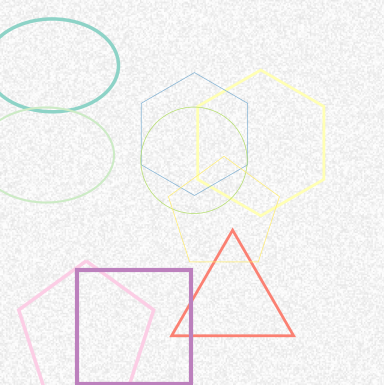[{"shape": "oval", "thickness": 2.5, "radius": 0.86, "center": [0.136, 0.83]}, {"shape": "hexagon", "thickness": 2, "radius": 0.95, "center": [0.677, 0.629]}, {"shape": "triangle", "thickness": 2, "radius": 0.91, "center": [0.604, 0.219]}, {"shape": "hexagon", "thickness": 0.5, "radius": 0.8, "center": [0.505, 0.652]}, {"shape": "circle", "thickness": 0.5, "radius": 0.69, "center": [0.504, 0.584]}, {"shape": "pentagon", "thickness": 2.5, "radius": 0.92, "center": [0.224, 0.138]}, {"shape": "square", "thickness": 3, "radius": 0.74, "center": [0.349, 0.152]}, {"shape": "oval", "thickness": 1.5, "radius": 0.88, "center": [0.12, 0.597]}, {"shape": "pentagon", "thickness": 0.5, "radius": 0.76, "center": [0.582, 0.442]}]